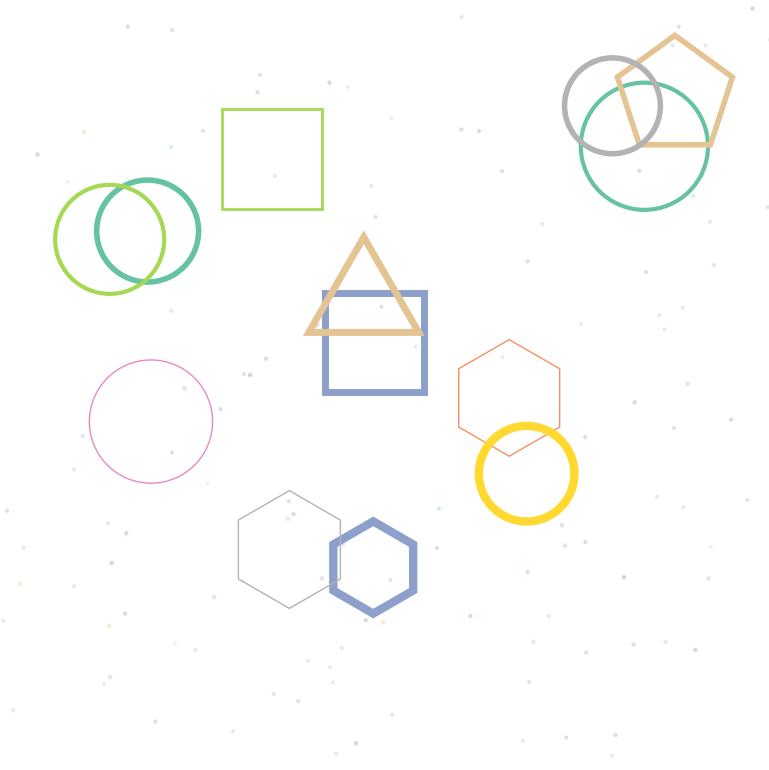[{"shape": "circle", "thickness": 2, "radius": 0.33, "center": [0.192, 0.7]}, {"shape": "circle", "thickness": 1.5, "radius": 0.41, "center": [0.837, 0.81]}, {"shape": "hexagon", "thickness": 0.5, "radius": 0.38, "center": [0.661, 0.483]}, {"shape": "hexagon", "thickness": 3, "radius": 0.3, "center": [0.485, 0.263]}, {"shape": "square", "thickness": 2.5, "radius": 0.32, "center": [0.486, 0.555]}, {"shape": "circle", "thickness": 0.5, "radius": 0.4, "center": [0.196, 0.453]}, {"shape": "square", "thickness": 1, "radius": 0.33, "center": [0.353, 0.794]}, {"shape": "circle", "thickness": 1.5, "radius": 0.35, "center": [0.142, 0.689]}, {"shape": "circle", "thickness": 3, "radius": 0.31, "center": [0.684, 0.385]}, {"shape": "triangle", "thickness": 2.5, "radius": 0.41, "center": [0.472, 0.61]}, {"shape": "pentagon", "thickness": 2, "radius": 0.39, "center": [0.877, 0.875]}, {"shape": "circle", "thickness": 2, "radius": 0.31, "center": [0.795, 0.863]}, {"shape": "hexagon", "thickness": 0.5, "radius": 0.38, "center": [0.376, 0.286]}]